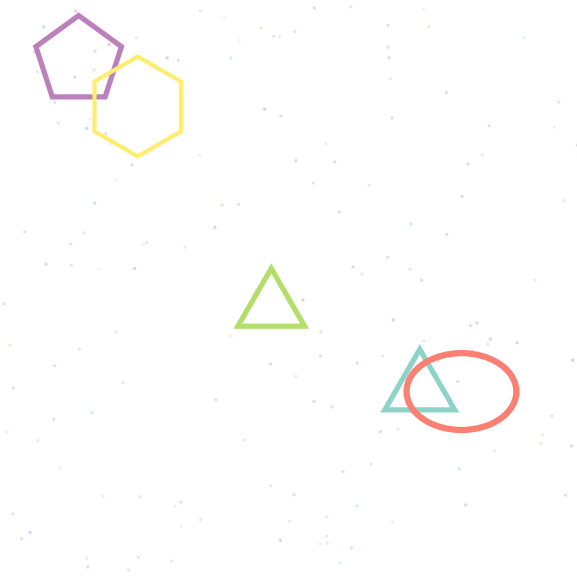[{"shape": "triangle", "thickness": 2.5, "radius": 0.35, "center": [0.727, 0.324]}, {"shape": "oval", "thickness": 3, "radius": 0.48, "center": [0.799, 0.321]}, {"shape": "triangle", "thickness": 2.5, "radius": 0.33, "center": [0.47, 0.468]}, {"shape": "pentagon", "thickness": 2.5, "radius": 0.39, "center": [0.136, 0.894]}, {"shape": "hexagon", "thickness": 2, "radius": 0.43, "center": [0.238, 0.815]}]